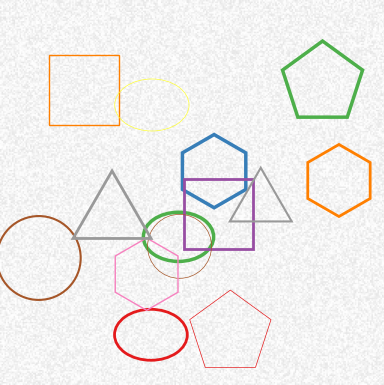[{"shape": "oval", "thickness": 2, "radius": 0.47, "center": [0.392, 0.13]}, {"shape": "pentagon", "thickness": 0.5, "radius": 0.55, "center": [0.598, 0.135]}, {"shape": "hexagon", "thickness": 2.5, "radius": 0.48, "center": [0.556, 0.555]}, {"shape": "oval", "thickness": 2.5, "radius": 0.46, "center": [0.464, 0.385]}, {"shape": "pentagon", "thickness": 2.5, "radius": 0.55, "center": [0.838, 0.784]}, {"shape": "square", "thickness": 2, "radius": 0.45, "center": [0.567, 0.444]}, {"shape": "square", "thickness": 1, "radius": 0.45, "center": [0.218, 0.767]}, {"shape": "hexagon", "thickness": 2, "radius": 0.47, "center": [0.88, 0.531]}, {"shape": "oval", "thickness": 0.5, "radius": 0.48, "center": [0.394, 0.727]}, {"shape": "circle", "thickness": 1.5, "radius": 0.54, "center": [0.101, 0.33]}, {"shape": "circle", "thickness": 0.5, "radius": 0.42, "center": [0.466, 0.36]}, {"shape": "hexagon", "thickness": 1, "radius": 0.47, "center": [0.381, 0.288]}, {"shape": "triangle", "thickness": 1.5, "radius": 0.46, "center": [0.677, 0.471]}, {"shape": "triangle", "thickness": 2, "radius": 0.59, "center": [0.291, 0.439]}]